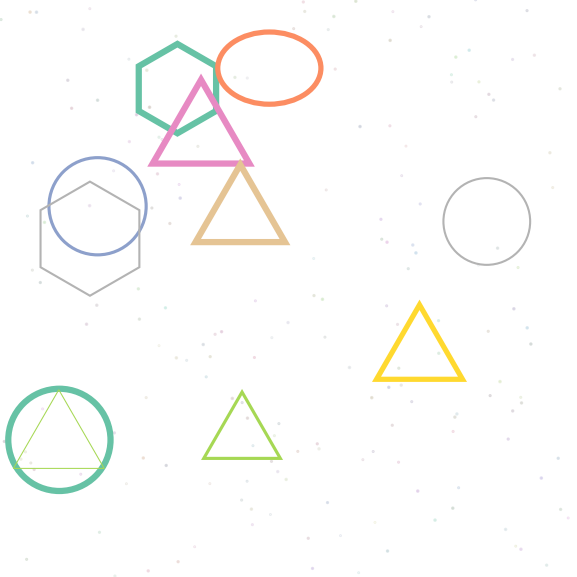[{"shape": "circle", "thickness": 3, "radius": 0.44, "center": [0.103, 0.237]}, {"shape": "hexagon", "thickness": 3, "radius": 0.39, "center": [0.307, 0.846]}, {"shape": "oval", "thickness": 2.5, "radius": 0.45, "center": [0.466, 0.881]}, {"shape": "circle", "thickness": 1.5, "radius": 0.42, "center": [0.169, 0.642]}, {"shape": "triangle", "thickness": 3, "radius": 0.48, "center": [0.348, 0.764]}, {"shape": "triangle", "thickness": 1.5, "radius": 0.38, "center": [0.419, 0.244]}, {"shape": "triangle", "thickness": 0.5, "radius": 0.45, "center": [0.102, 0.233]}, {"shape": "triangle", "thickness": 2.5, "radius": 0.43, "center": [0.726, 0.385]}, {"shape": "triangle", "thickness": 3, "radius": 0.45, "center": [0.416, 0.625]}, {"shape": "hexagon", "thickness": 1, "radius": 0.49, "center": [0.156, 0.586]}, {"shape": "circle", "thickness": 1, "radius": 0.38, "center": [0.843, 0.616]}]